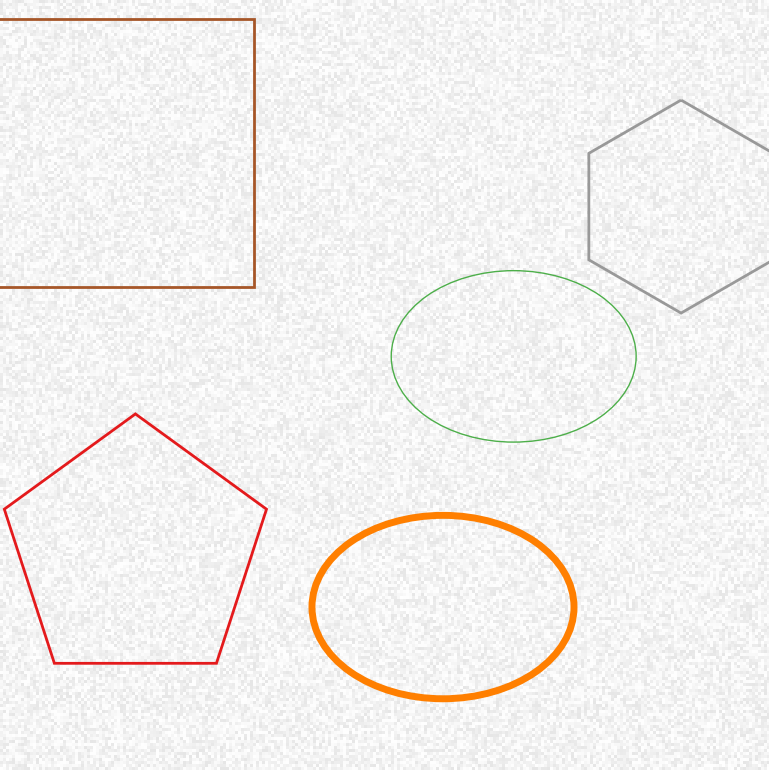[{"shape": "pentagon", "thickness": 1, "radius": 0.9, "center": [0.176, 0.283]}, {"shape": "oval", "thickness": 0.5, "radius": 0.8, "center": [0.667, 0.537]}, {"shape": "oval", "thickness": 2.5, "radius": 0.85, "center": [0.575, 0.212]}, {"shape": "square", "thickness": 1, "radius": 0.87, "center": [0.155, 0.802]}, {"shape": "hexagon", "thickness": 1, "radius": 0.69, "center": [0.885, 0.732]}]